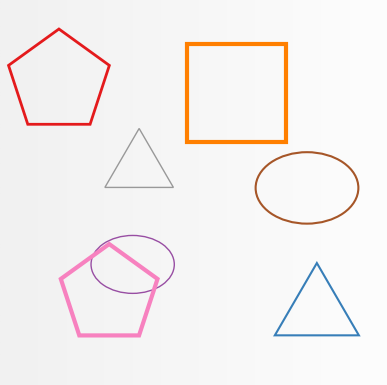[{"shape": "pentagon", "thickness": 2, "radius": 0.68, "center": [0.152, 0.788]}, {"shape": "triangle", "thickness": 1.5, "radius": 0.63, "center": [0.818, 0.192]}, {"shape": "oval", "thickness": 1, "radius": 0.54, "center": [0.342, 0.313]}, {"shape": "square", "thickness": 3, "radius": 0.64, "center": [0.61, 0.759]}, {"shape": "oval", "thickness": 1.5, "radius": 0.66, "center": [0.792, 0.512]}, {"shape": "pentagon", "thickness": 3, "radius": 0.66, "center": [0.282, 0.235]}, {"shape": "triangle", "thickness": 1, "radius": 0.51, "center": [0.359, 0.564]}]